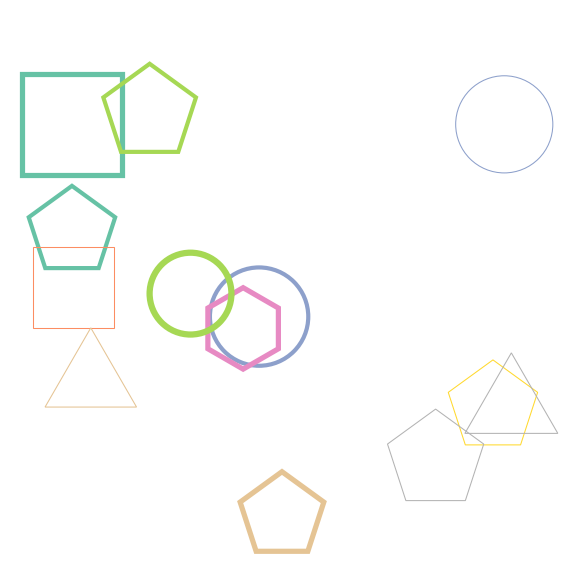[{"shape": "square", "thickness": 2.5, "radius": 0.43, "center": [0.125, 0.783]}, {"shape": "pentagon", "thickness": 2, "radius": 0.39, "center": [0.125, 0.599]}, {"shape": "square", "thickness": 0.5, "radius": 0.35, "center": [0.128, 0.501]}, {"shape": "circle", "thickness": 2, "radius": 0.43, "center": [0.449, 0.451]}, {"shape": "circle", "thickness": 0.5, "radius": 0.42, "center": [0.873, 0.784]}, {"shape": "hexagon", "thickness": 2.5, "radius": 0.35, "center": [0.421, 0.43]}, {"shape": "pentagon", "thickness": 2, "radius": 0.42, "center": [0.259, 0.804]}, {"shape": "circle", "thickness": 3, "radius": 0.35, "center": [0.33, 0.491]}, {"shape": "pentagon", "thickness": 0.5, "radius": 0.41, "center": [0.854, 0.295]}, {"shape": "pentagon", "thickness": 2.5, "radius": 0.38, "center": [0.488, 0.106]}, {"shape": "triangle", "thickness": 0.5, "radius": 0.46, "center": [0.157, 0.34]}, {"shape": "triangle", "thickness": 0.5, "radius": 0.46, "center": [0.885, 0.295]}, {"shape": "pentagon", "thickness": 0.5, "radius": 0.44, "center": [0.754, 0.203]}]